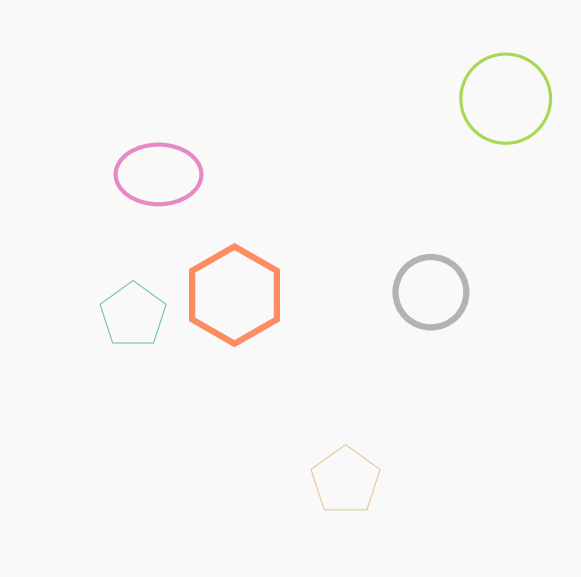[{"shape": "pentagon", "thickness": 0.5, "radius": 0.3, "center": [0.229, 0.454]}, {"shape": "hexagon", "thickness": 3, "radius": 0.42, "center": [0.403, 0.488]}, {"shape": "oval", "thickness": 2, "radius": 0.37, "center": [0.273, 0.697]}, {"shape": "circle", "thickness": 1.5, "radius": 0.39, "center": [0.87, 0.828]}, {"shape": "pentagon", "thickness": 0.5, "radius": 0.31, "center": [0.595, 0.167]}, {"shape": "circle", "thickness": 3, "radius": 0.3, "center": [0.741, 0.493]}]